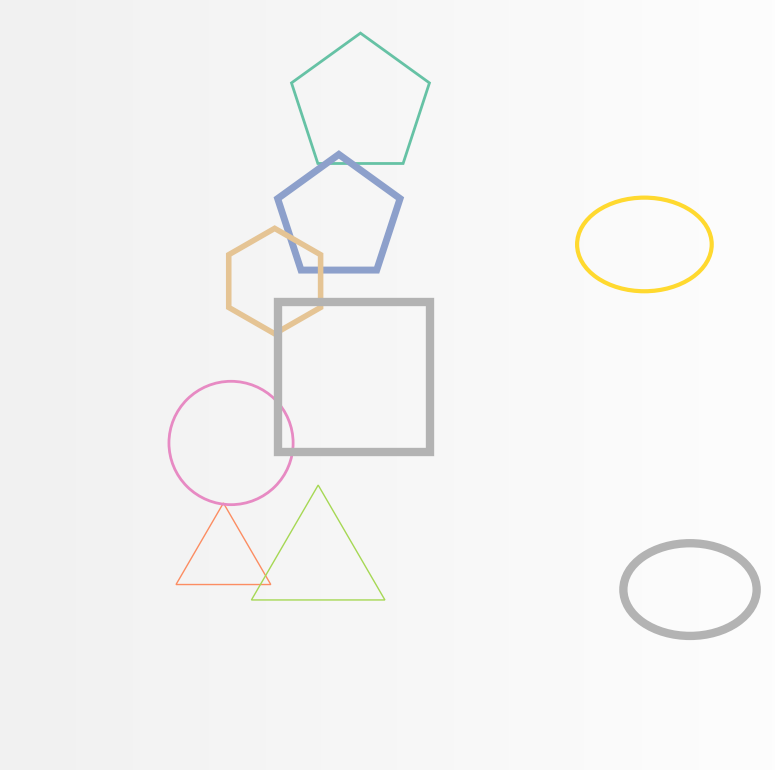[{"shape": "pentagon", "thickness": 1, "radius": 0.47, "center": [0.465, 0.863]}, {"shape": "triangle", "thickness": 0.5, "radius": 0.35, "center": [0.288, 0.276]}, {"shape": "pentagon", "thickness": 2.5, "radius": 0.42, "center": [0.437, 0.716]}, {"shape": "circle", "thickness": 1, "radius": 0.4, "center": [0.298, 0.425]}, {"shape": "triangle", "thickness": 0.5, "radius": 0.5, "center": [0.411, 0.271]}, {"shape": "oval", "thickness": 1.5, "radius": 0.43, "center": [0.831, 0.683]}, {"shape": "hexagon", "thickness": 2, "radius": 0.34, "center": [0.354, 0.635]}, {"shape": "square", "thickness": 3, "radius": 0.49, "center": [0.457, 0.51]}, {"shape": "oval", "thickness": 3, "radius": 0.43, "center": [0.89, 0.234]}]